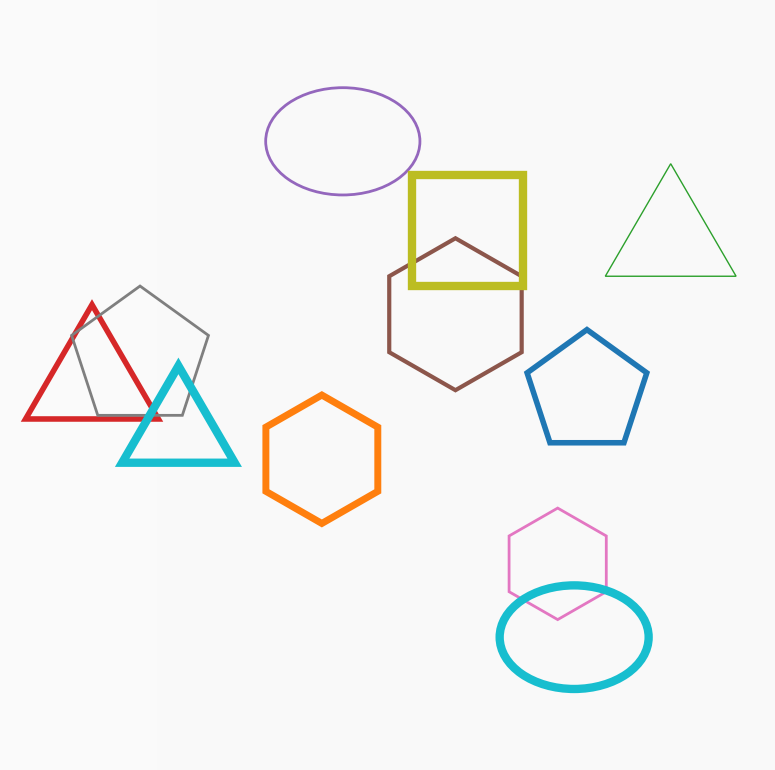[{"shape": "pentagon", "thickness": 2, "radius": 0.41, "center": [0.757, 0.491]}, {"shape": "hexagon", "thickness": 2.5, "radius": 0.42, "center": [0.415, 0.404]}, {"shape": "triangle", "thickness": 0.5, "radius": 0.49, "center": [0.865, 0.69]}, {"shape": "triangle", "thickness": 2, "radius": 0.49, "center": [0.119, 0.505]}, {"shape": "oval", "thickness": 1, "radius": 0.5, "center": [0.442, 0.816]}, {"shape": "hexagon", "thickness": 1.5, "radius": 0.49, "center": [0.588, 0.592]}, {"shape": "hexagon", "thickness": 1, "radius": 0.36, "center": [0.72, 0.268]}, {"shape": "pentagon", "thickness": 1, "radius": 0.46, "center": [0.181, 0.536]}, {"shape": "square", "thickness": 3, "radius": 0.36, "center": [0.604, 0.701]}, {"shape": "triangle", "thickness": 3, "radius": 0.42, "center": [0.23, 0.441]}, {"shape": "oval", "thickness": 3, "radius": 0.48, "center": [0.741, 0.173]}]